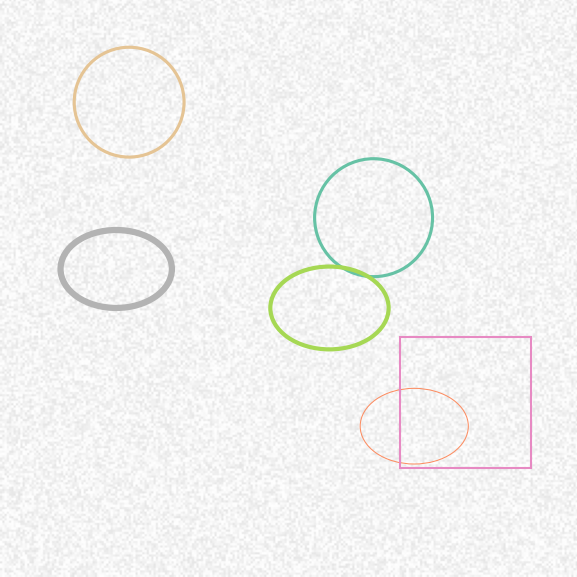[{"shape": "circle", "thickness": 1.5, "radius": 0.51, "center": [0.647, 0.622]}, {"shape": "oval", "thickness": 0.5, "radius": 0.47, "center": [0.717, 0.261]}, {"shape": "square", "thickness": 1, "radius": 0.57, "center": [0.807, 0.302]}, {"shape": "oval", "thickness": 2, "radius": 0.51, "center": [0.571, 0.466]}, {"shape": "circle", "thickness": 1.5, "radius": 0.48, "center": [0.224, 0.822]}, {"shape": "oval", "thickness": 3, "radius": 0.48, "center": [0.201, 0.533]}]